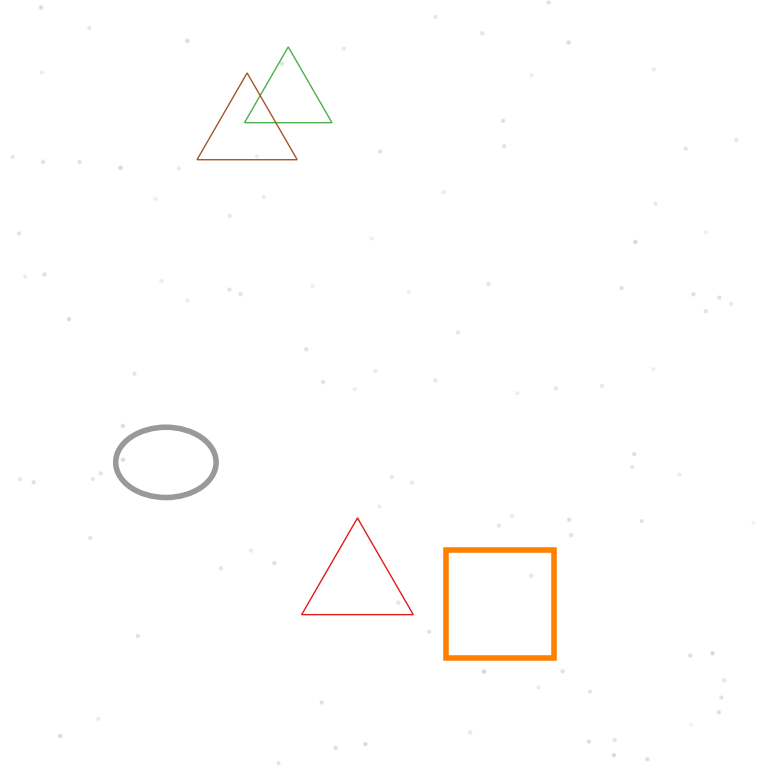[{"shape": "triangle", "thickness": 0.5, "radius": 0.42, "center": [0.464, 0.244]}, {"shape": "triangle", "thickness": 0.5, "radius": 0.33, "center": [0.374, 0.873]}, {"shape": "square", "thickness": 2, "radius": 0.35, "center": [0.649, 0.216]}, {"shape": "triangle", "thickness": 0.5, "radius": 0.38, "center": [0.321, 0.83]}, {"shape": "oval", "thickness": 2, "radius": 0.33, "center": [0.215, 0.4]}]